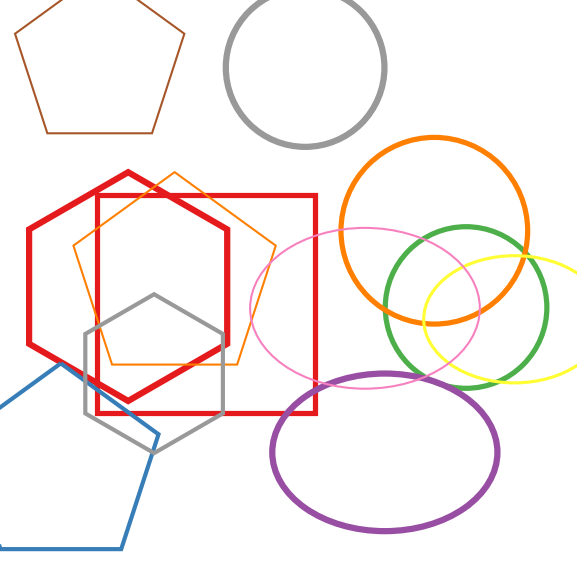[{"shape": "hexagon", "thickness": 3, "radius": 0.99, "center": [0.222, 0.503]}, {"shape": "square", "thickness": 2.5, "radius": 0.94, "center": [0.356, 0.473]}, {"shape": "pentagon", "thickness": 2, "radius": 0.89, "center": [0.105, 0.192]}, {"shape": "circle", "thickness": 2.5, "radius": 0.7, "center": [0.807, 0.467]}, {"shape": "oval", "thickness": 3, "radius": 0.97, "center": [0.666, 0.216]}, {"shape": "pentagon", "thickness": 1, "radius": 0.92, "center": [0.302, 0.517]}, {"shape": "circle", "thickness": 2.5, "radius": 0.81, "center": [0.752, 0.6]}, {"shape": "oval", "thickness": 1.5, "radius": 0.79, "center": [0.891, 0.446]}, {"shape": "pentagon", "thickness": 1, "radius": 0.77, "center": [0.173, 0.893]}, {"shape": "oval", "thickness": 1, "radius": 0.99, "center": [0.632, 0.465]}, {"shape": "circle", "thickness": 3, "radius": 0.69, "center": [0.528, 0.882]}, {"shape": "hexagon", "thickness": 2, "radius": 0.69, "center": [0.267, 0.352]}]